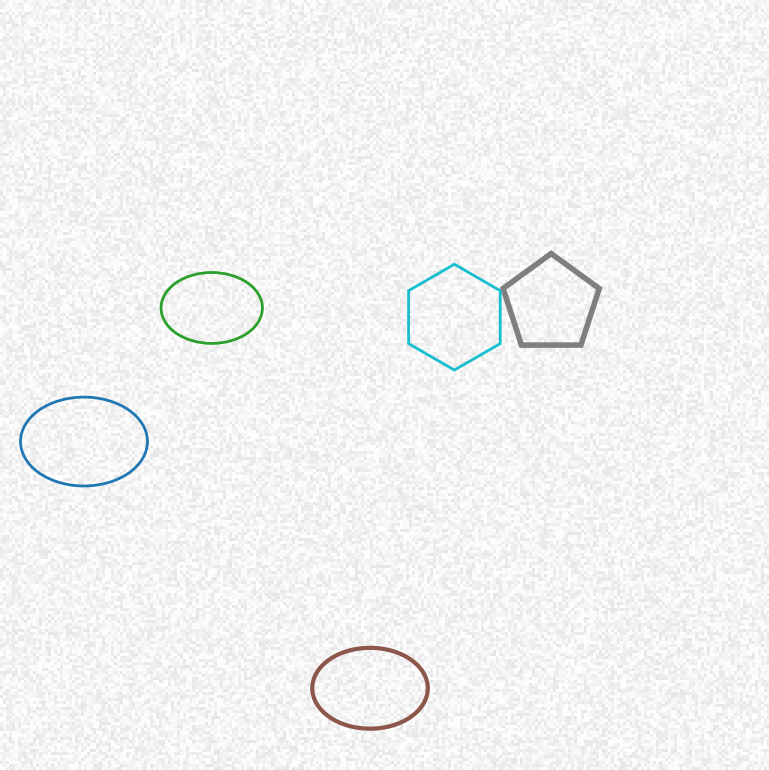[{"shape": "oval", "thickness": 1, "radius": 0.41, "center": [0.109, 0.427]}, {"shape": "oval", "thickness": 1, "radius": 0.33, "center": [0.275, 0.6]}, {"shape": "oval", "thickness": 1.5, "radius": 0.38, "center": [0.481, 0.106]}, {"shape": "pentagon", "thickness": 2, "radius": 0.33, "center": [0.716, 0.605]}, {"shape": "hexagon", "thickness": 1, "radius": 0.34, "center": [0.59, 0.588]}]